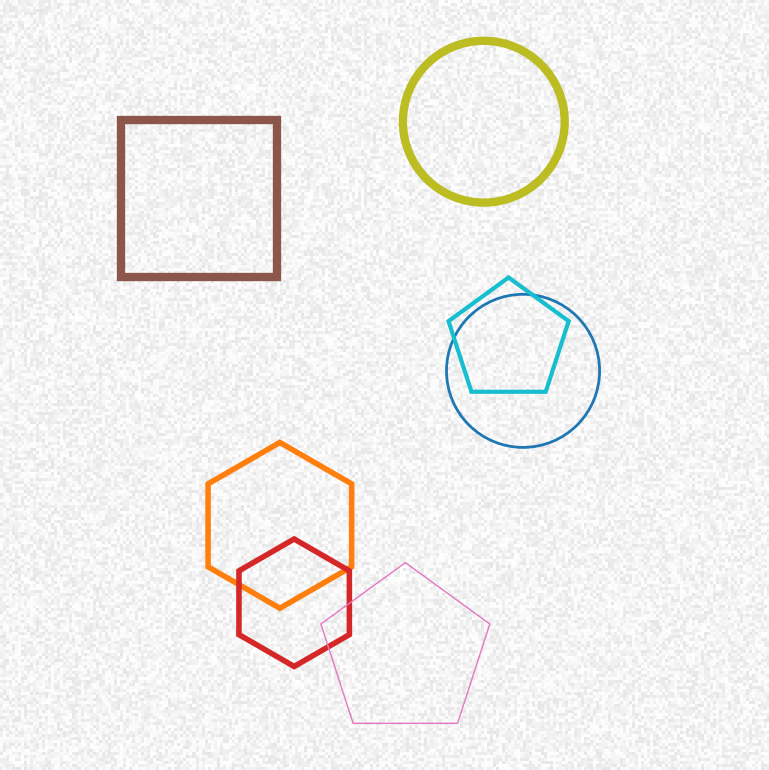[{"shape": "circle", "thickness": 1, "radius": 0.5, "center": [0.679, 0.518]}, {"shape": "hexagon", "thickness": 2, "radius": 0.54, "center": [0.363, 0.318]}, {"shape": "hexagon", "thickness": 2, "radius": 0.41, "center": [0.382, 0.217]}, {"shape": "square", "thickness": 3, "radius": 0.51, "center": [0.258, 0.742]}, {"shape": "pentagon", "thickness": 0.5, "radius": 0.58, "center": [0.526, 0.154]}, {"shape": "circle", "thickness": 3, "radius": 0.53, "center": [0.628, 0.842]}, {"shape": "pentagon", "thickness": 1.5, "radius": 0.41, "center": [0.661, 0.558]}]